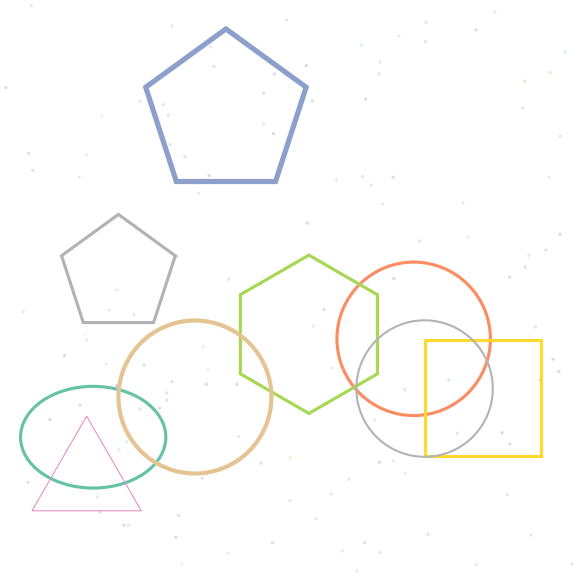[{"shape": "oval", "thickness": 1.5, "radius": 0.63, "center": [0.161, 0.242]}, {"shape": "circle", "thickness": 1.5, "radius": 0.66, "center": [0.716, 0.412]}, {"shape": "pentagon", "thickness": 2.5, "radius": 0.73, "center": [0.391, 0.803]}, {"shape": "triangle", "thickness": 0.5, "radius": 0.55, "center": [0.15, 0.169]}, {"shape": "hexagon", "thickness": 1.5, "radius": 0.69, "center": [0.535, 0.42]}, {"shape": "square", "thickness": 1.5, "radius": 0.5, "center": [0.836, 0.31]}, {"shape": "circle", "thickness": 2, "radius": 0.66, "center": [0.338, 0.312]}, {"shape": "pentagon", "thickness": 1.5, "radius": 0.52, "center": [0.205, 0.524]}, {"shape": "circle", "thickness": 1, "radius": 0.59, "center": [0.735, 0.326]}]